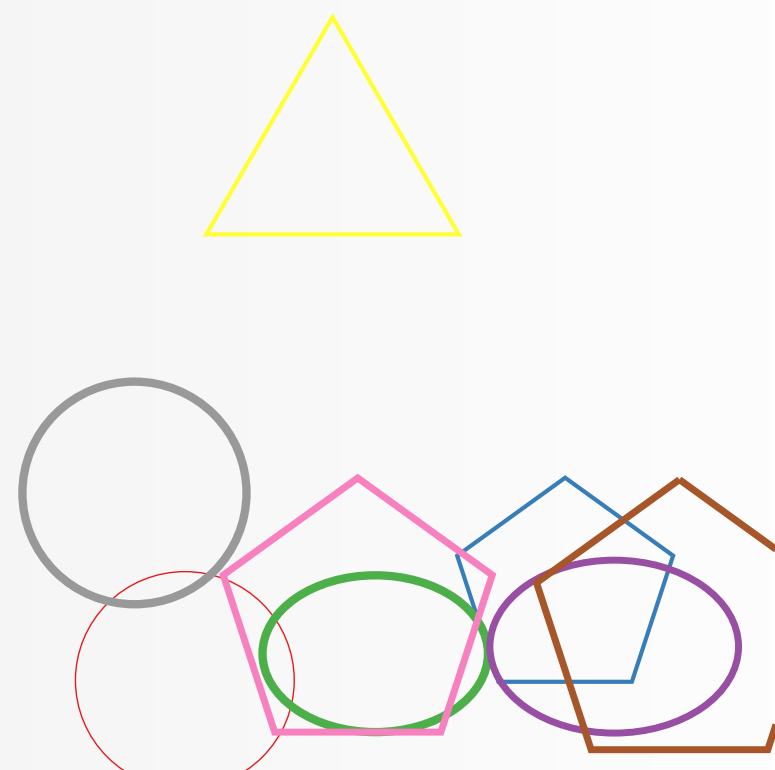[{"shape": "circle", "thickness": 0.5, "radius": 0.71, "center": [0.239, 0.116]}, {"shape": "pentagon", "thickness": 1.5, "radius": 0.73, "center": [0.729, 0.233]}, {"shape": "oval", "thickness": 3, "radius": 0.73, "center": [0.484, 0.151]}, {"shape": "oval", "thickness": 2.5, "radius": 0.8, "center": [0.793, 0.16]}, {"shape": "triangle", "thickness": 1.5, "radius": 0.94, "center": [0.429, 0.79]}, {"shape": "pentagon", "thickness": 2.5, "radius": 0.97, "center": [0.877, 0.183]}, {"shape": "pentagon", "thickness": 2.5, "radius": 0.91, "center": [0.462, 0.197]}, {"shape": "circle", "thickness": 3, "radius": 0.72, "center": [0.173, 0.36]}]